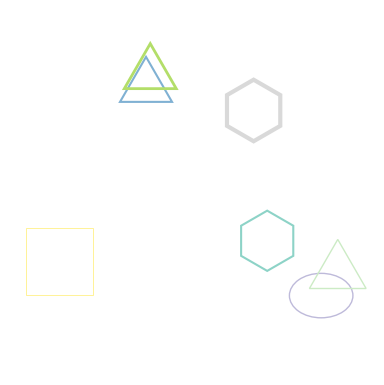[{"shape": "hexagon", "thickness": 1.5, "radius": 0.39, "center": [0.694, 0.375]}, {"shape": "oval", "thickness": 1, "radius": 0.41, "center": [0.834, 0.232]}, {"shape": "triangle", "thickness": 1.5, "radius": 0.39, "center": [0.379, 0.774]}, {"shape": "triangle", "thickness": 2, "radius": 0.39, "center": [0.39, 0.809]}, {"shape": "hexagon", "thickness": 3, "radius": 0.4, "center": [0.659, 0.713]}, {"shape": "triangle", "thickness": 1, "radius": 0.42, "center": [0.877, 0.293]}, {"shape": "square", "thickness": 0.5, "radius": 0.44, "center": [0.154, 0.32]}]